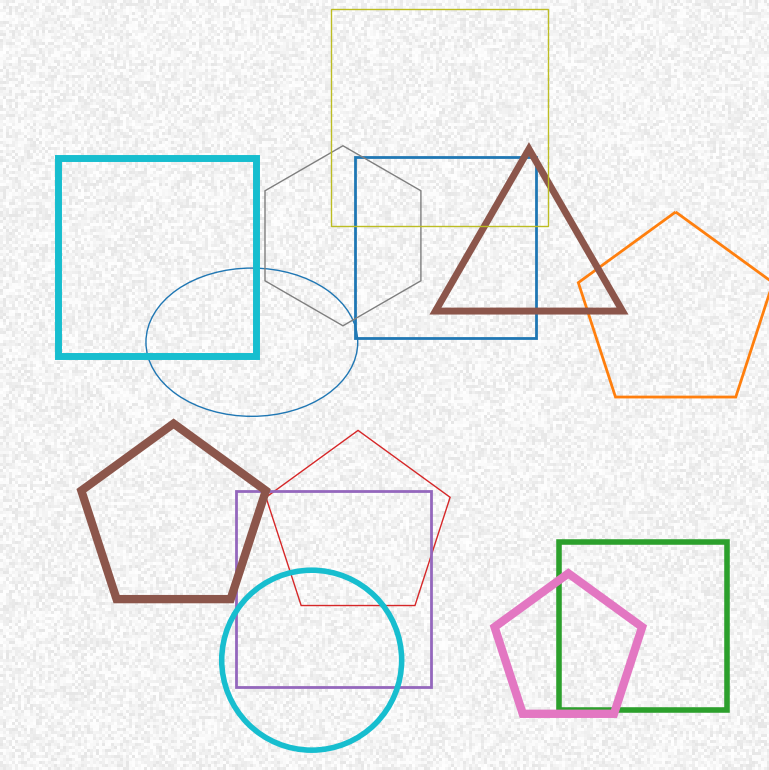[{"shape": "square", "thickness": 1, "radius": 0.59, "center": [0.579, 0.679]}, {"shape": "oval", "thickness": 0.5, "radius": 0.69, "center": [0.327, 0.556]}, {"shape": "pentagon", "thickness": 1, "radius": 0.66, "center": [0.877, 0.592]}, {"shape": "square", "thickness": 2, "radius": 0.55, "center": [0.835, 0.187]}, {"shape": "pentagon", "thickness": 0.5, "radius": 0.63, "center": [0.465, 0.315]}, {"shape": "square", "thickness": 1, "radius": 0.64, "center": [0.433, 0.235]}, {"shape": "pentagon", "thickness": 3, "radius": 0.63, "center": [0.225, 0.324]}, {"shape": "triangle", "thickness": 2.5, "radius": 0.7, "center": [0.687, 0.666]}, {"shape": "pentagon", "thickness": 3, "radius": 0.5, "center": [0.738, 0.155]}, {"shape": "hexagon", "thickness": 0.5, "radius": 0.58, "center": [0.445, 0.694]}, {"shape": "square", "thickness": 0.5, "radius": 0.7, "center": [0.571, 0.848]}, {"shape": "circle", "thickness": 2, "radius": 0.58, "center": [0.405, 0.143]}, {"shape": "square", "thickness": 2.5, "radius": 0.64, "center": [0.203, 0.666]}]